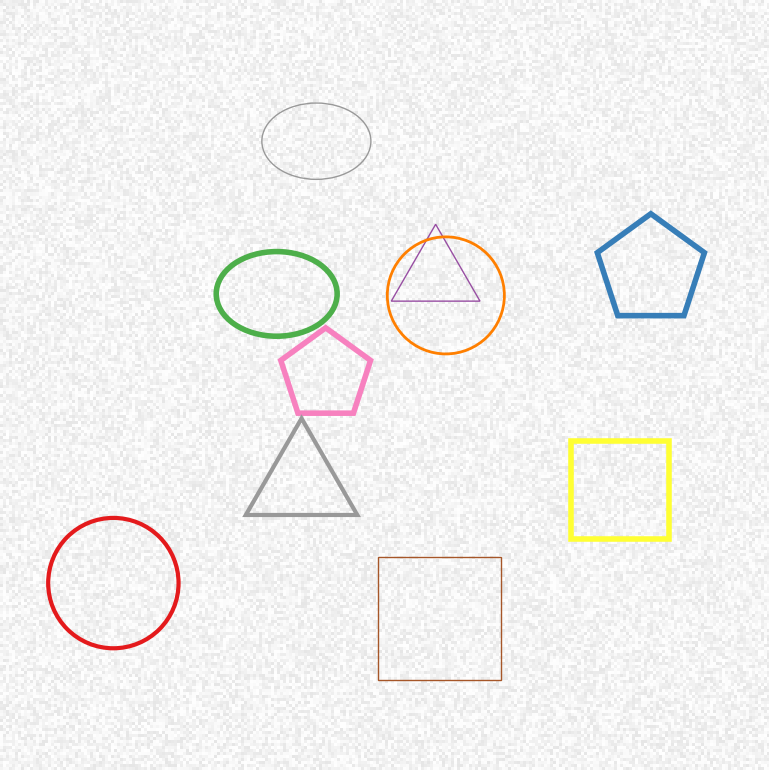[{"shape": "circle", "thickness": 1.5, "radius": 0.42, "center": [0.147, 0.243]}, {"shape": "pentagon", "thickness": 2, "radius": 0.37, "center": [0.845, 0.649]}, {"shape": "oval", "thickness": 2, "radius": 0.39, "center": [0.359, 0.618]}, {"shape": "triangle", "thickness": 0.5, "radius": 0.33, "center": [0.566, 0.642]}, {"shape": "circle", "thickness": 1, "radius": 0.38, "center": [0.579, 0.616]}, {"shape": "square", "thickness": 2, "radius": 0.32, "center": [0.805, 0.363]}, {"shape": "square", "thickness": 0.5, "radius": 0.4, "center": [0.571, 0.197]}, {"shape": "pentagon", "thickness": 2, "radius": 0.31, "center": [0.423, 0.513]}, {"shape": "triangle", "thickness": 1.5, "radius": 0.42, "center": [0.392, 0.373]}, {"shape": "oval", "thickness": 0.5, "radius": 0.35, "center": [0.411, 0.817]}]